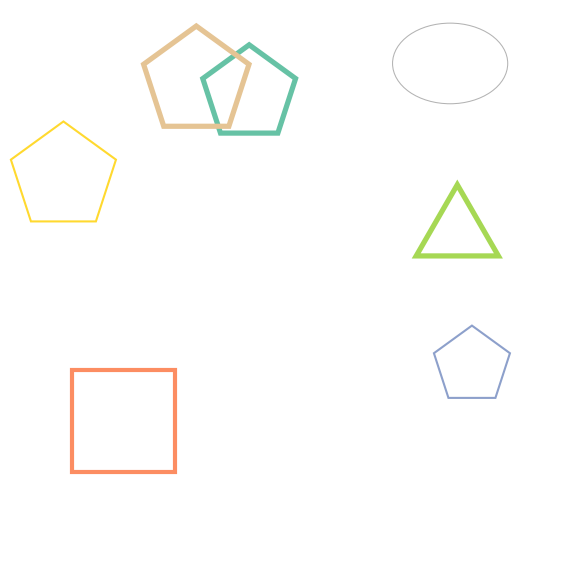[{"shape": "pentagon", "thickness": 2.5, "radius": 0.42, "center": [0.431, 0.837]}, {"shape": "square", "thickness": 2, "radius": 0.44, "center": [0.214, 0.27]}, {"shape": "pentagon", "thickness": 1, "radius": 0.35, "center": [0.817, 0.366]}, {"shape": "triangle", "thickness": 2.5, "radius": 0.41, "center": [0.792, 0.597]}, {"shape": "pentagon", "thickness": 1, "radius": 0.48, "center": [0.11, 0.693]}, {"shape": "pentagon", "thickness": 2.5, "radius": 0.48, "center": [0.34, 0.858]}, {"shape": "oval", "thickness": 0.5, "radius": 0.5, "center": [0.779, 0.889]}]